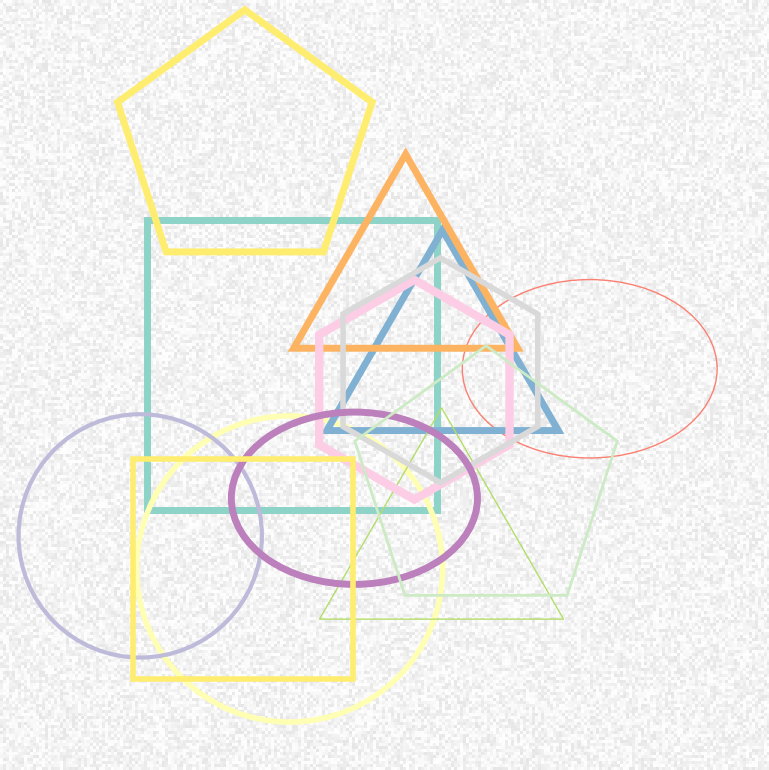[{"shape": "square", "thickness": 2.5, "radius": 0.94, "center": [0.379, 0.526]}, {"shape": "circle", "thickness": 2, "radius": 0.99, "center": [0.376, 0.261]}, {"shape": "circle", "thickness": 1.5, "radius": 0.79, "center": [0.182, 0.304]}, {"shape": "oval", "thickness": 0.5, "radius": 0.83, "center": [0.766, 0.521]}, {"shape": "triangle", "thickness": 2.5, "radius": 0.87, "center": [0.575, 0.528]}, {"shape": "triangle", "thickness": 2.5, "radius": 0.84, "center": [0.527, 0.632]}, {"shape": "triangle", "thickness": 0.5, "radius": 0.91, "center": [0.573, 0.287]}, {"shape": "hexagon", "thickness": 3, "radius": 0.71, "center": [0.538, 0.494]}, {"shape": "hexagon", "thickness": 2, "radius": 0.73, "center": [0.572, 0.519]}, {"shape": "oval", "thickness": 2.5, "radius": 0.8, "center": [0.46, 0.353]}, {"shape": "pentagon", "thickness": 1, "radius": 0.9, "center": [0.631, 0.372]}, {"shape": "pentagon", "thickness": 2.5, "radius": 0.87, "center": [0.318, 0.814]}, {"shape": "square", "thickness": 2, "radius": 0.72, "center": [0.315, 0.261]}]